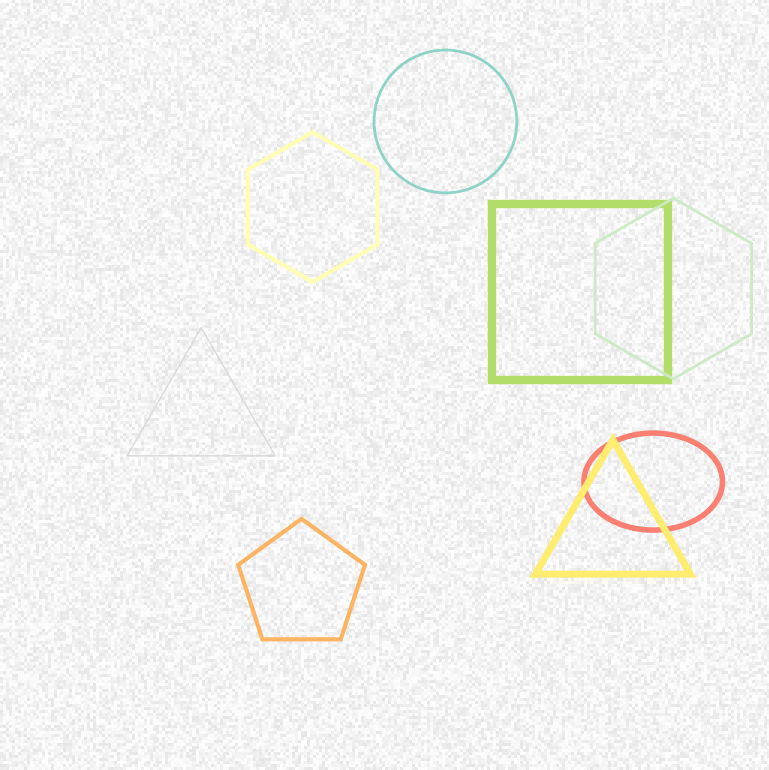[{"shape": "circle", "thickness": 1, "radius": 0.46, "center": [0.578, 0.842]}, {"shape": "hexagon", "thickness": 1.5, "radius": 0.49, "center": [0.406, 0.731]}, {"shape": "oval", "thickness": 2, "radius": 0.45, "center": [0.848, 0.375]}, {"shape": "pentagon", "thickness": 1.5, "radius": 0.43, "center": [0.392, 0.24]}, {"shape": "square", "thickness": 3, "radius": 0.57, "center": [0.753, 0.621]}, {"shape": "triangle", "thickness": 0.5, "radius": 0.56, "center": [0.261, 0.464]}, {"shape": "hexagon", "thickness": 1, "radius": 0.59, "center": [0.875, 0.625]}, {"shape": "triangle", "thickness": 2.5, "radius": 0.58, "center": [0.796, 0.312]}]